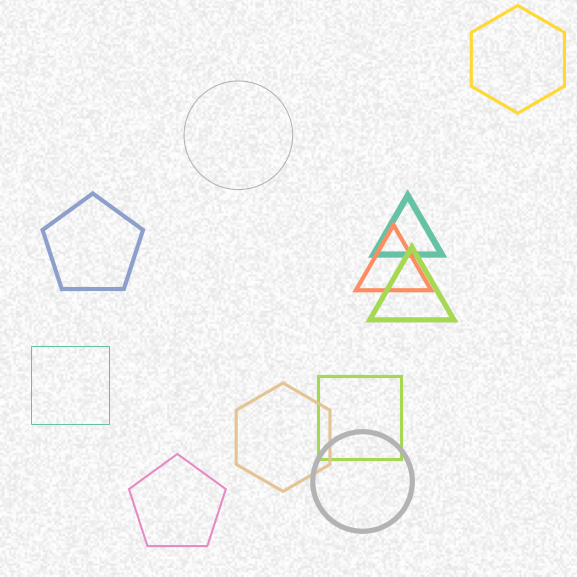[{"shape": "triangle", "thickness": 3, "radius": 0.34, "center": [0.706, 0.592]}, {"shape": "square", "thickness": 0.5, "radius": 0.34, "center": [0.121, 0.332]}, {"shape": "triangle", "thickness": 2, "radius": 0.38, "center": [0.681, 0.534]}, {"shape": "pentagon", "thickness": 2, "radius": 0.46, "center": [0.161, 0.573]}, {"shape": "pentagon", "thickness": 1, "radius": 0.44, "center": [0.307, 0.125]}, {"shape": "triangle", "thickness": 2.5, "radius": 0.42, "center": [0.713, 0.487]}, {"shape": "square", "thickness": 1.5, "radius": 0.36, "center": [0.622, 0.276]}, {"shape": "hexagon", "thickness": 1.5, "radius": 0.47, "center": [0.897, 0.896]}, {"shape": "hexagon", "thickness": 1.5, "radius": 0.47, "center": [0.49, 0.242]}, {"shape": "circle", "thickness": 0.5, "radius": 0.47, "center": [0.413, 0.765]}, {"shape": "circle", "thickness": 2.5, "radius": 0.43, "center": [0.628, 0.165]}]